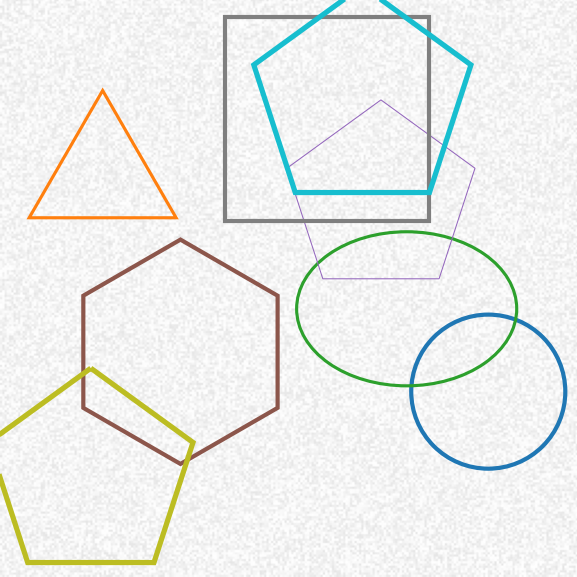[{"shape": "circle", "thickness": 2, "radius": 0.67, "center": [0.845, 0.321]}, {"shape": "triangle", "thickness": 1.5, "radius": 0.73, "center": [0.178, 0.695]}, {"shape": "oval", "thickness": 1.5, "radius": 0.95, "center": [0.704, 0.464]}, {"shape": "pentagon", "thickness": 0.5, "radius": 0.86, "center": [0.66, 0.655]}, {"shape": "hexagon", "thickness": 2, "radius": 0.97, "center": [0.312, 0.39]}, {"shape": "square", "thickness": 2, "radius": 0.88, "center": [0.566, 0.794]}, {"shape": "pentagon", "thickness": 2.5, "radius": 0.93, "center": [0.157, 0.176]}, {"shape": "pentagon", "thickness": 2.5, "radius": 0.99, "center": [0.627, 0.826]}]